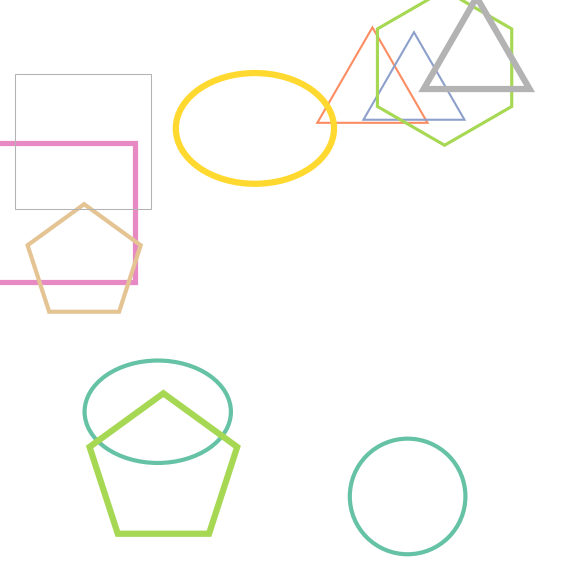[{"shape": "oval", "thickness": 2, "radius": 0.63, "center": [0.273, 0.286]}, {"shape": "circle", "thickness": 2, "radius": 0.5, "center": [0.706, 0.139]}, {"shape": "triangle", "thickness": 1, "radius": 0.55, "center": [0.645, 0.842]}, {"shape": "triangle", "thickness": 1, "radius": 0.51, "center": [0.717, 0.842]}, {"shape": "square", "thickness": 2.5, "radius": 0.6, "center": [0.114, 0.631]}, {"shape": "hexagon", "thickness": 1.5, "radius": 0.67, "center": [0.77, 0.882]}, {"shape": "pentagon", "thickness": 3, "radius": 0.67, "center": [0.283, 0.184]}, {"shape": "oval", "thickness": 3, "radius": 0.68, "center": [0.441, 0.777]}, {"shape": "pentagon", "thickness": 2, "radius": 0.51, "center": [0.146, 0.543]}, {"shape": "square", "thickness": 0.5, "radius": 0.59, "center": [0.144, 0.754]}, {"shape": "triangle", "thickness": 3, "radius": 0.53, "center": [0.825, 0.898]}]